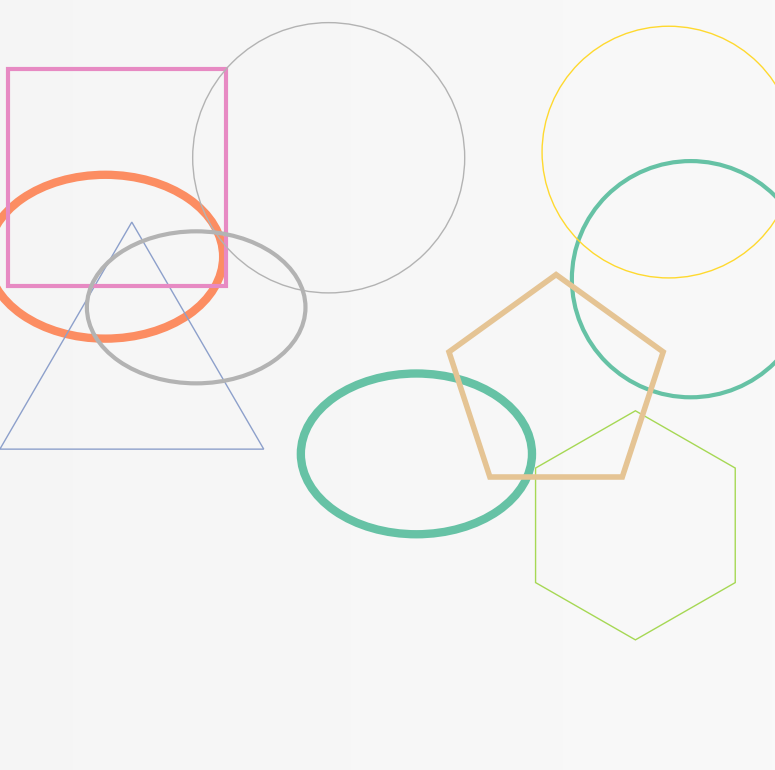[{"shape": "oval", "thickness": 3, "radius": 0.75, "center": [0.537, 0.411]}, {"shape": "circle", "thickness": 1.5, "radius": 0.77, "center": [0.891, 0.637]}, {"shape": "oval", "thickness": 3, "radius": 0.76, "center": [0.136, 0.667]}, {"shape": "triangle", "thickness": 0.5, "radius": 0.98, "center": [0.17, 0.515]}, {"shape": "square", "thickness": 1.5, "radius": 0.71, "center": [0.151, 0.769]}, {"shape": "hexagon", "thickness": 0.5, "radius": 0.74, "center": [0.82, 0.318]}, {"shape": "circle", "thickness": 0.5, "radius": 0.82, "center": [0.863, 0.802]}, {"shape": "pentagon", "thickness": 2, "radius": 0.73, "center": [0.718, 0.498]}, {"shape": "circle", "thickness": 0.5, "radius": 0.88, "center": [0.424, 0.795]}, {"shape": "oval", "thickness": 1.5, "radius": 0.71, "center": [0.253, 0.601]}]